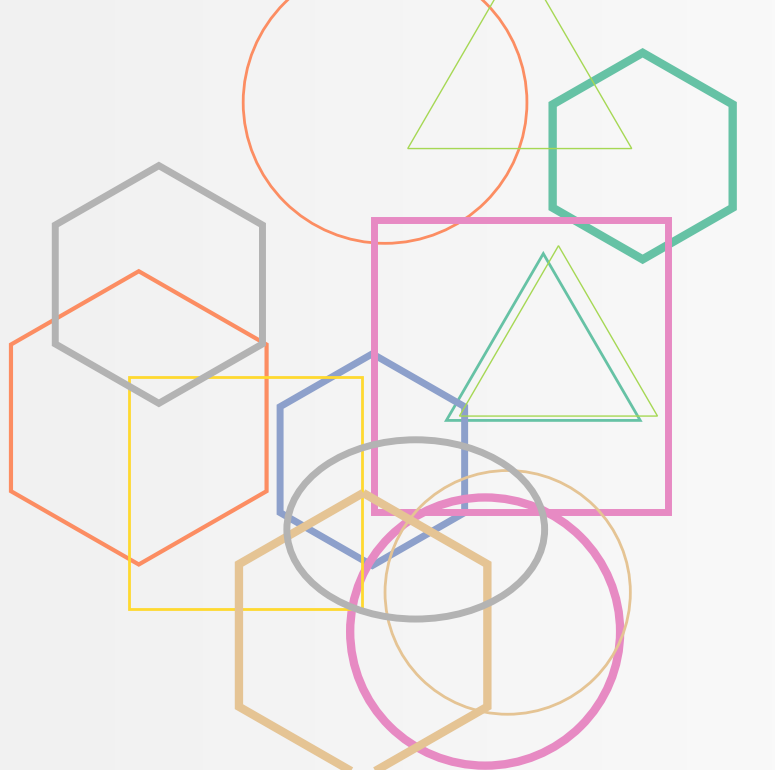[{"shape": "triangle", "thickness": 1, "radius": 0.72, "center": [0.701, 0.526]}, {"shape": "hexagon", "thickness": 3, "radius": 0.67, "center": [0.829, 0.797]}, {"shape": "hexagon", "thickness": 1.5, "radius": 0.95, "center": [0.179, 0.457]}, {"shape": "circle", "thickness": 1, "radius": 0.92, "center": [0.497, 0.867]}, {"shape": "hexagon", "thickness": 2.5, "radius": 0.69, "center": [0.48, 0.403]}, {"shape": "circle", "thickness": 3, "radius": 0.87, "center": [0.626, 0.18]}, {"shape": "square", "thickness": 2.5, "radius": 0.95, "center": [0.673, 0.524]}, {"shape": "triangle", "thickness": 0.5, "radius": 0.74, "center": [0.721, 0.533]}, {"shape": "triangle", "thickness": 0.5, "radius": 0.83, "center": [0.671, 0.891]}, {"shape": "square", "thickness": 1, "radius": 0.75, "center": [0.316, 0.36]}, {"shape": "circle", "thickness": 1, "radius": 0.79, "center": [0.655, 0.231]}, {"shape": "hexagon", "thickness": 3, "radius": 0.93, "center": [0.469, 0.175]}, {"shape": "hexagon", "thickness": 2.5, "radius": 0.77, "center": [0.205, 0.631]}, {"shape": "oval", "thickness": 2.5, "radius": 0.83, "center": [0.536, 0.312]}]